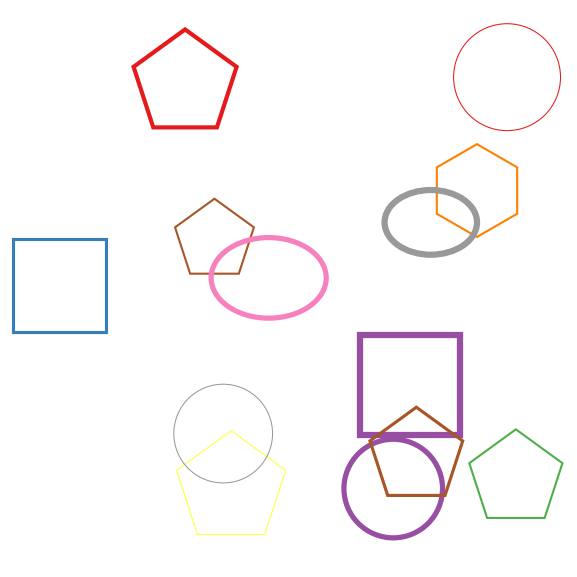[{"shape": "circle", "thickness": 0.5, "radius": 0.46, "center": [0.878, 0.866]}, {"shape": "pentagon", "thickness": 2, "radius": 0.47, "center": [0.321, 0.854]}, {"shape": "square", "thickness": 1.5, "radius": 0.4, "center": [0.103, 0.504]}, {"shape": "pentagon", "thickness": 1, "radius": 0.42, "center": [0.893, 0.171]}, {"shape": "square", "thickness": 3, "radius": 0.43, "center": [0.71, 0.332]}, {"shape": "circle", "thickness": 2.5, "radius": 0.43, "center": [0.681, 0.153]}, {"shape": "hexagon", "thickness": 1, "radius": 0.4, "center": [0.826, 0.669]}, {"shape": "pentagon", "thickness": 0.5, "radius": 0.5, "center": [0.4, 0.154]}, {"shape": "pentagon", "thickness": 1.5, "radius": 0.42, "center": [0.721, 0.21]}, {"shape": "pentagon", "thickness": 1, "radius": 0.36, "center": [0.371, 0.583]}, {"shape": "oval", "thickness": 2.5, "radius": 0.5, "center": [0.465, 0.518]}, {"shape": "circle", "thickness": 0.5, "radius": 0.43, "center": [0.386, 0.248]}, {"shape": "oval", "thickness": 3, "radius": 0.4, "center": [0.746, 0.614]}]